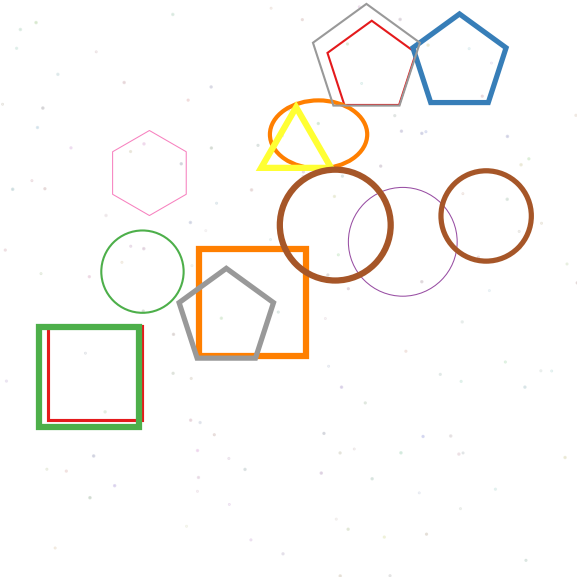[{"shape": "pentagon", "thickness": 1, "radius": 0.4, "center": [0.644, 0.883]}, {"shape": "square", "thickness": 1.5, "radius": 0.41, "center": [0.165, 0.354]}, {"shape": "pentagon", "thickness": 2.5, "radius": 0.42, "center": [0.796, 0.89]}, {"shape": "circle", "thickness": 1, "radius": 0.36, "center": [0.247, 0.529]}, {"shape": "square", "thickness": 3, "radius": 0.43, "center": [0.154, 0.347]}, {"shape": "circle", "thickness": 0.5, "radius": 0.47, "center": [0.697, 0.58]}, {"shape": "oval", "thickness": 2, "radius": 0.42, "center": [0.552, 0.766]}, {"shape": "square", "thickness": 3, "radius": 0.46, "center": [0.438, 0.476]}, {"shape": "triangle", "thickness": 3, "radius": 0.35, "center": [0.513, 0.743]}, {"shape": "circle", "thickness": 2.5, "radius": 0.39, "center": [0.842, 0.625]}, {"shape": "circle", "thickness": 3, "radius": 0.48, "center": [0.581, 0.609]}, {"shape": "hexagon", "thickness": 0.5, "radius": 0.37, "center": [0.259, 0.7]}, {"shape": "pentagon", "thickness": 1, "radius": 0.49, "center": [0.635, 0.895]}, {"shape": "pentagon", "thickness": 2.5, "radius": 0.43, "center": [0.392, 0.448]}]